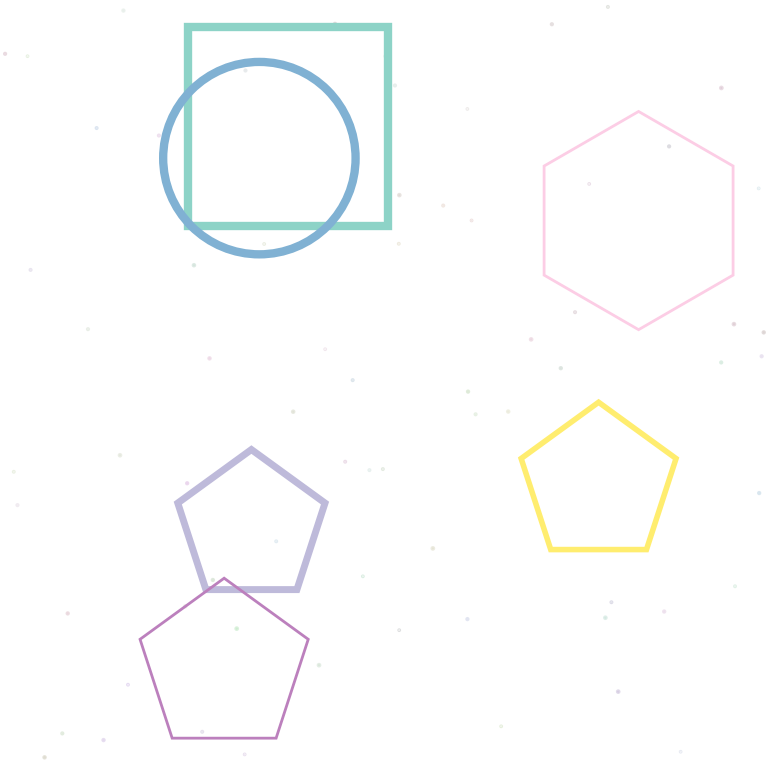[{"shape": "square", "thickness": 3, "radius": 0.65, "center": [0.374, 0.836]}, {"shape": "pentagon", "thickness": 2.5, "radius": 0.5, "center": [0.326, 0.316]}, {"shape": "circle", "thickness": 3, "radius": 0.62, "center": [0.337, 0.795]}, {"shape": "hexagon", "thickness": 1, "radius": 0.71, "center": [0.829, 0.714]}, {"shape": "pentagon", "thickness": 1, "radius": 0.57, "center": [0.291, 0.134]}, {"shape": "pentagon", "thickness": 2, "radius": 0.53, "center": [0.777, 0.372]}]